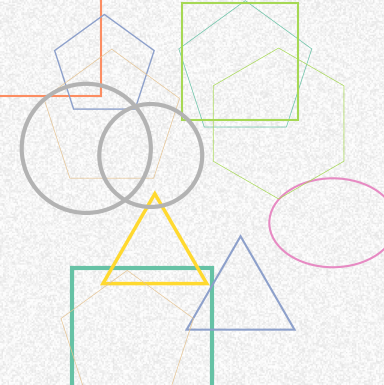[{"shape": "pentagon", "thickness": 0.5, "radius": 0.91, "center": [0.637, 0.817]}, {"shape": "square", "thickness": 3, "radius": 0.9, "center": [0.369, 0.124]}, {"shape": "square", "thickness": 1.5, "radius": 0.73, "center": [0.117, 0.897]}, {"shape": "pentagon", "thickness": 1, "radius": 0.68, "center": [0.271, 0.827]}, {"shape": "triangle", "thickness": 1.5, "radius": 0.81, "center": [0.625, 0.225]}, {"shape": "oval", "thickness": 1.5, "radius": 0.83, "center": [0.865, 0.421]}, {"shape": "square", "thickness": 1.5, "radius": 0.76, "center": [0.623, 0.84]}, {"shape": "hexagon", "thickness": 0.5, "radius": 0.98, "center": [0.724, 0.679]}, {"shape": "triangle", "thickness": 2.5, "radius": 0.78, "center": [0.402, 0.341]}, {"shape": "pentagon", "thickness": 0.5, "radius": 0.93, "center": [0.29, 0.687]}, {"shape": "pentagon", "thickness": 0.5, "radius": 0.9, "center": [0.331, 0.117]}, {"shape": "circle", "thickness": 3, "radius": 0.84, "center": [0.224, 0.615]}, {"shape": "circle", "thickness": 3, "radius": 0.67, "center": [0.392, 0.596]}]